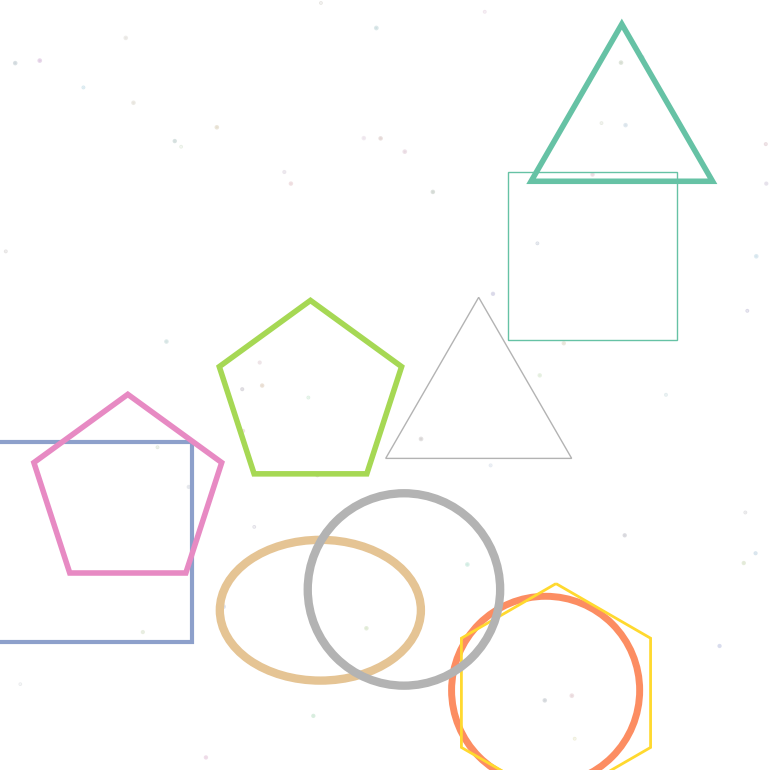[{"shape": "triangle", "thickness": 2, "radius": 0.68, "center": [0.808, 0.833]}, {"shape": "square", "thickness": 0.5, "radius": 0.55, "center": [0.769, 0.667]}, {"shape": "circle", "thickness": 2.5, "radius": 0.61, "center": [0.709, 0.103]}, {"shape": "square", "thickness": 1.5, "radius": 0.65, "center": [0.12, 0.296]}, {"shape": "pentagon", "thickness": 2, "radius": 0.64, "center": [0.166, 0.36]}, {"shape": "pentagon", "thickness": 2, "radius": 0.62, "center": [0.403, 0.485]}, {"shape": "hexagon", "thickness": 1, "radius": 0.71, "center": [0.722, 0.1]}, {"shape": "oval", "thickness": 3, "radius": 0.65, "center": [0.416, 0.208]}, {"shape": "triangle", "thickness": 0.5, "radius": 0.7, "center": [0.622, 0.474]}, {"shape": "circle", "thickness": 3, "radius": 0.62, "center": [0.525, 0.234]}]